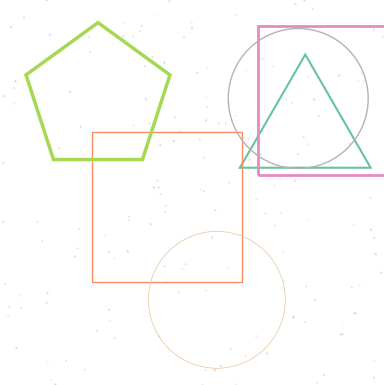[{"shape": "triangle", "thickness": 1.5, "radius": 0.98, "center": [0.793, 0.662]}, {"shape": "square", "thickness": 1, "radius": 0.97, "center": [0.434, 0.463]}, {"shape": "square", "thickness": 2, "radius": 0.97, "center": [0.863, 0.738]}, {"shape": "pentagon", "thickness": 2.5, "radius": 0.98, "center": [0.255, 0.745]}, {"shape": "circle", "thickness": 0.5, "radius": 0.89, "center": [0.563, 0.221]}, {"shape": "circle", "thickness": 1, "radius": 0.91, "center": [0.775, 0.744]}]